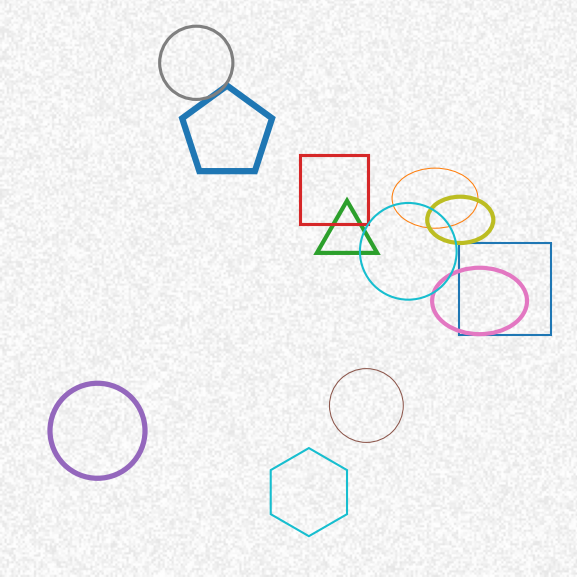[{"shape": "pentagon", "thickness": 3, "radius": 0.41, "center": [0.393, 0.769]}, {"shape": "square", "thickness": 1, "radius": 0.4, "center": [0.875, 0.498]}, {"shape": "oval", "thickness": 0.5, "radius": 0.37, "center": [0.753, 0.656]}, {"shape": "triangle", "thickness": 2, "radius": 0.3, "center": [0.601, 0.591]}, {"shape": "square", "thickness": 1.5, "radius": 0.3, "center": [0.579, 0.671]}, {"shape": "circle", "thickness": 2.5, "radius": 0.41, "center": [0.169, 0.253]}, {"shape": "circle", "thickness": 0.5, "radius": 0.32, "center": [0.634, 0.297]}, {"shape": "oval", "thickness": 2, "radius": 0.41, "center": [0.83, 0.478]}, {"shape": "circle", "thickness": 1.5, "radius": 0.32, "center": [0.34, 0.89]}, {"shape": "oval", "thickness": 2, "radius": 0.29, "center": [0.797, 0.618]}, {"shape": "hexagon", "thickness": 1, "radius": 0.38, "center": [0.535, 0.147]}, {"shape": "circle", "thickness": 1, "radius": 0.42, "center": [0.707, 0.564]}]